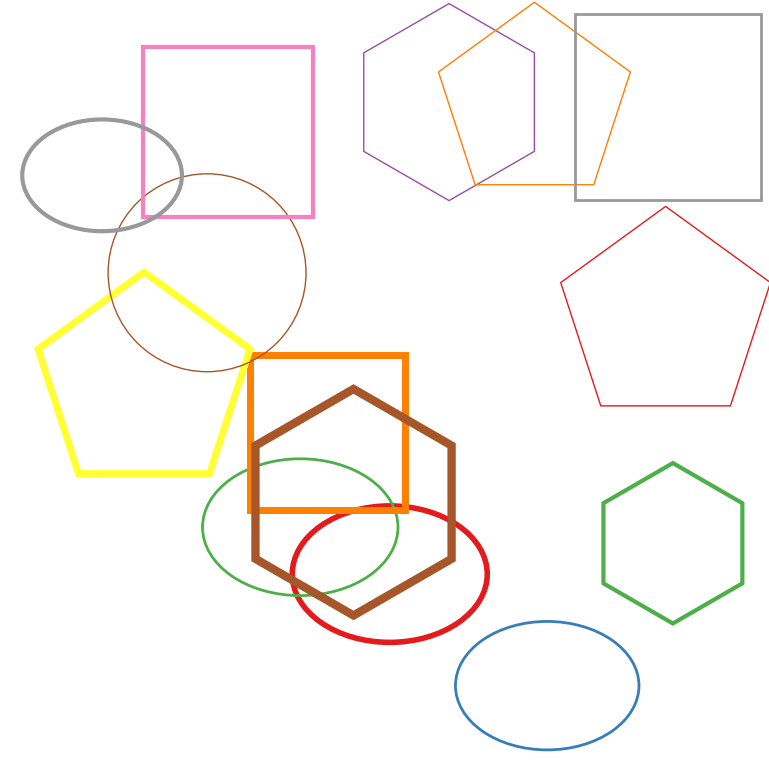[{"shape": "pentagon", "thickness": 0.5, "radius": 0.72, "center": [0.864, 0.589]}, {"shape": "oval", "thickness": 2, "radius": 0.63, "center": [0.506, 0.254]}, {"shape": "oval", "thickness": 1, "radius": 0.6, "center": [0.711, 0.11]}, {"shape": "hexagon", "thickness": 1.5, "radius": 0.52, "center": [0.874, 0.294]}, {"shape": "oval", "thickness": 1, "radius": 0.63, "center": [0.39, 0.315]}, {"shape": "hexagon", "thickness": 0.5, "radius": 0.64, "center": [0.583, 0.867]}, {"shape": "square", "thickness": 2.5, "radius": 0.5, "center": [0.425, 0.438]}, {"shape": "pentagon", "thickness": 0.5, "radius": 0.66, "center": [0.694, 0.866]}, {"shape": "pentagon", "thickness": 2.5, "radius": 0.72, "center": [0.187, 0.502]}, {"shape": "circle", "thickness": 0.5, "radius": 0.64, "center": [0.269, 0.646]}, {"shape": "hexagon", "thickness": 3, "radius": 0.74, "center": [0.459, 0.348]}, {"shape": "square", "thickness": 1.5, "radius": 0.55, "center": [0.296, 0.828]}, {"shape": "oval", "thickness": 1.5, "radius": 0.52, "center": [0.133, 0.772]}, {"shape": "square", "thickness": 1, "radius": 0.6, "center": [0.868, 0.861]}]